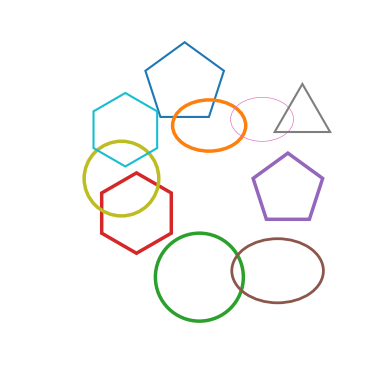[{"shape": "pentagon", "thickness": 1.5, "radius": 0.54, "center": [0.48, 0.783]}, {"shape": "oval", "thickness": 2.5, "radius": 0.47, "center": [0.543, 0.674]}, {"shape": "circle", "thickness": 2.5, "radius": 0.57, "center": [0.518, 0.28]}, {"shape": "hexagon", "thickness": 2.5, "radius": 0.52, "center": [0.355, 0.447]}, {"shape": "pentagon", "thickness": 2.5, "radius": 0.48, "center": [0.748, 0.507]}, {"shape": "oval", "thickness": 2, "radius": 0.59, "center": [0.721, 0.297]}, {"shape": "oval", "thickness": 0.5, "radius": 0.41, "center": [0.681, 0.69]}, {"shape": "triangle", "thickness": 1.5, "radius": 0.42, "center": [0.785, 0.699]}, {"shape": "circle", "thickness": 2.5, "radius": 0.48, "center": [0.315, 0.536]}, {"shape": "hexagon", "thickness": 1.5, "radius": 0.48, "center": [0.326, 0.663]}]